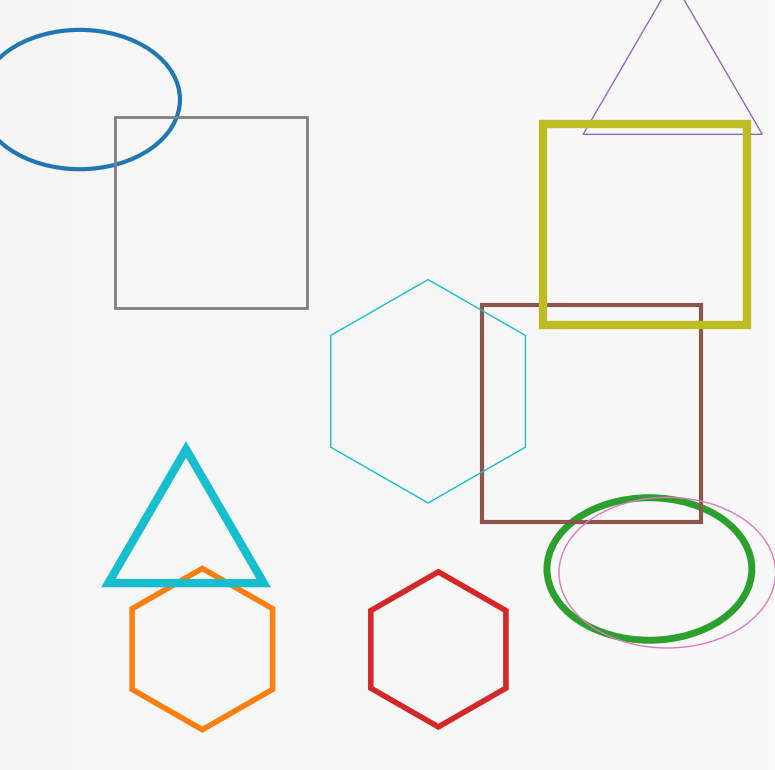[{"shape": "oval", "thickness": 1.5, "radius": 0.65, "center": [0.103, 0.871]}, {"shape": "hexagon", "thickness": 2, "radius": 0.52, "center": [0.261, 0.157]}, {"shape": "oval", "thickness": 2.5, "radius": 0.66, "center": [0.838, 0.261]}, {"shape": "hexagon", "thickness": 2, "radius": 0.5, "center": [0.566, 0.157]}, {"shape": "triangle", "thickness": 0.5, "radius": 0.67, "center": [0.868, 0.892]}, {"shape": "square", "thickness": 1.5, "radius": 0.7, "center": [0.763, 0.463]}, {"shape": "oval", "thickness": 0.5, "radius": 0.7, "center": [0.861, 0.256]}, {"shape": "square", "thickness": 1, "radius": 0.62, "center": [0.272, 0.724]}, {"shape": "square", "thickness": 3, "radius": 0.66, "center": [0.832, 0.708]}, {"shape": "hexagon", "thickness": 0.5, "radius": 0.73, "center": [0.552, 0.492]}, {"shape": "triangle", "thickness": 3, "radius": 0.58, "center": [0.24, 0.301]}]